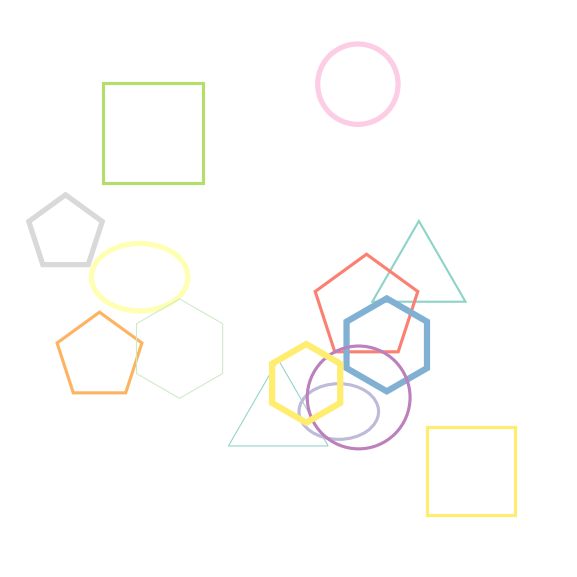[{"shape": "triangle", "thickness": 0.5, "radius": 0.5, "center": [0.482, 0.277]}, {"shape": "triangle", "thickness": 1, "radius": 0.47, "center": [0.725, 0.523]}, {"shape": "oval", "thickness": 2.5, "radius": 0.42, "center": [0.242, 0.519]}, {"shape": "oval", "thickness": 1.5, "radius": 0.34, "center": [0.587, 0.287]}, {"shape": "pentagon", "thickness": 1.5, "radius": 0.47, "center": [0.635, 0.466]}, {"shape": "hexagon", "thickness": 3, "radius": 0.4, "center": [0.67, 0.402]}, {"shape": "pentagon", "thickness": 1.5, "radius": 0.39, "center": [0.172, 0.381]}, {"shape": "square", "thickness": 1.5, "radius": 0.43, "center": [0.266, 0.77]}, {"shape": "circle", "thickness": 2.5, "radius": 0.35, "center": [0.62, 0.853]}, {"shape": "pentagon", "thickness": 2.5, "radius": 0.33, "center": [0.113, 0.595]}, {"shape": "circle", "thickness": 1.5, "radius": 0.45, "center": [0.621, 0.311]}, {"shape": "hexagon", "thickness": 0.5, "radius": 0.43, "center": [0.311, 0.395]}, {"shape": "square", "thickness": 1.5, "radius": 0.38, "center": [0.816, 0.184]}, {"shape": "hexagon", "thickness": 3, "radius": 0.34, "center": [0.53, 0.335]}]